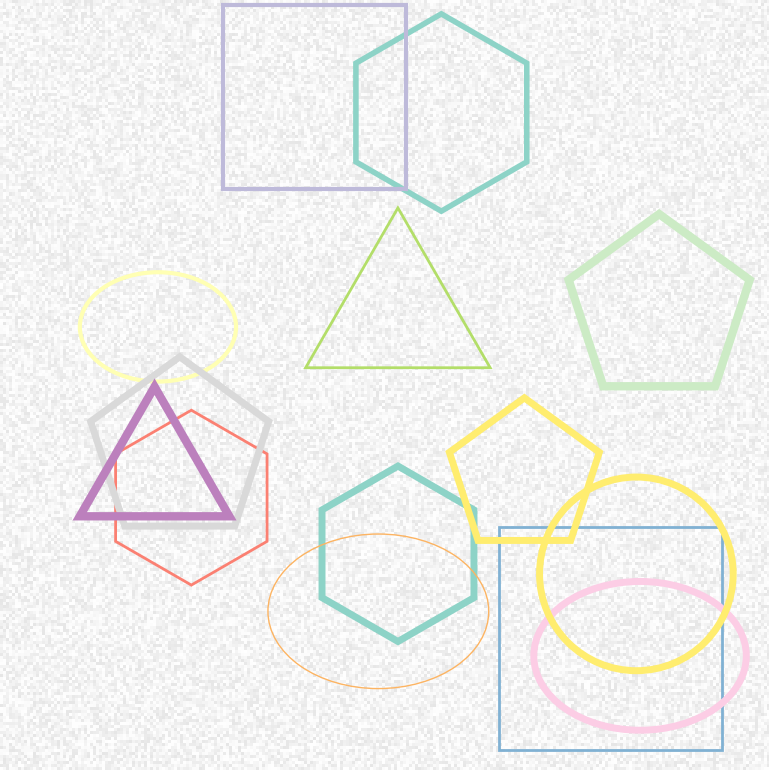[{"shape": "hexagon", "thickness": 2.5, "radius": 0.57, "center": [0.517, 0.281]}, {"shape": "hexagon", "thickness": 2, "radius": 0.64, "center": [0.573, 0.854]}, {"shape": "oval", "thickness": 1.5, "radius": 0.51, "center": [0.205, 0.575]}, {"shape": "square", "thickness": 1.5, "radius": 0.6, "center": [0.408, 0.874]}, {"shape": "hexagon", "thickness": 1, "radius": 0.57, "center": [0.248, 0.354]}, {"shape": "square", "thickness": 1, "radius": 0.72, "center": [0.793, 0.171]}, {"shape": "oval", "thickness": 0.5, "radius": 0.72, "center": [0.491, 0.206]}, {"shape": "triangle", "thickness": 1, "radius": 0.69, "center": [0.517, 0.592]}, {"shape": "oval", "thickness": 2.5, "radius": 0.69, "center": [0.831, 0.148]}, {"shape": "pentagon", "thickness": 2.5, "radius": 0.61, "center": [0.233, 0.415]}, {"shape": "triangle", "thickness": 3, "radius": 0.56, "center": [0.201, 0.386]}, {"shape": "pentagon", "thickness": 3, "radius": 0.62, "center": [0.856, 0.598]}, {"shape": "circle", "thickness": 2.5, "radius": 0.63, "center": [0.826, 0.255]}, {"shape": "pentagon", "thickness": 2.5, "radius": 0.51, "center": [0.681, 0.381]}]